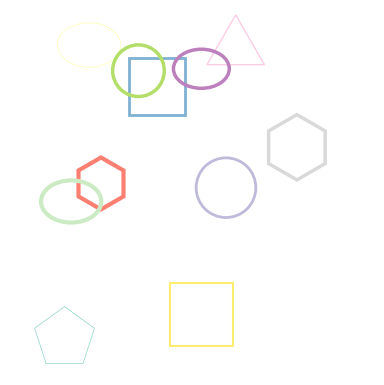[{"shape": "pentagon", "thickness": 0.5, "radius": 0.41, "center": [0.168, 0.122]}, {"shape": "oval", "thickness": 0.5, "radius": 0.41, "center": [0.231, 0.883]}, {"shape": "circle", "thickness": 2, "radius": 0.39, "center": [0.587, 0.512]}, {"shape": "hexagon", "thickness": 3, "radius": 0.34, "center": [0.262, 0.524]}, {"shape": "square", "thickness": 2, "radius": 0.37, "center": [0.408, 0.775]}, {"shape": "circle", "thickness": 2.5, "radius": 0.34, "center": [0.36, 0.816]}, {"shape": "triangle", "thickness": 1, "radius": 0.43, "center": [0.612, 0.875]}, {"shape": "hexagon", "thickness": 2.5, "radius": 0.42, "center": [0.771, 0.617]}, {"shape": "oval", "thickness": 2.5, "radius": 0.36, "center": [0.523, 0.821]}, {"shape": "oval", "thickness": 3, "radius": 0.39, "center": [0.185, 0.477]}, {"shape": "square", "thickness": 1.5, "radius": 0.41, "center": [0.523, 0.183]}]